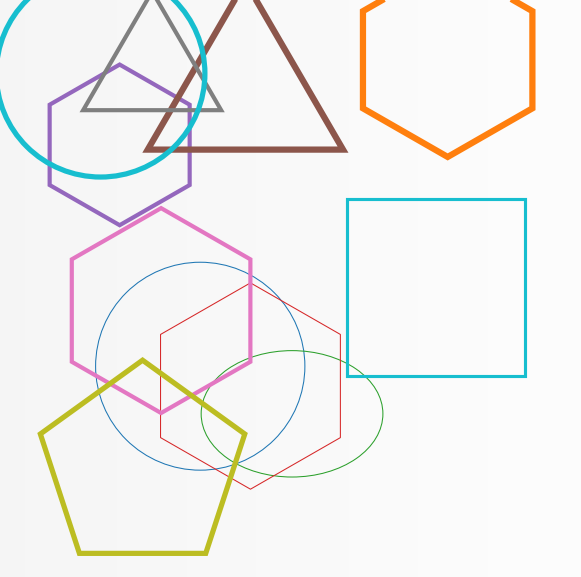[{"shape": "circle", "thickness": 0.5, "radius": 0.9, "center": [0.344, 0.365]}, {"shape": "hexagon", "thickness": 3, "radius": 0.84, "center": [0.77, 0.896]}, {"shape": "oval", "thickness": 0.5, "radius": 0.78, "center": [0.502, 0.283]}, {"shape": "hexagon", "thickness": 0.5, "radius": 0.89, "center": [0.431, 0.331]}, {"shape": "hexagon", "thickness": 2, "radius": 0.7, "center": [0.206, 0.748]}, {"shape": "triangle", "thickness": 3, "radius": 0.97, "center": [0.422, 0.837]}, {"shape": "hexagon", "thickness": 2, "radius": 0.89, "center": [0.277, 0.461]}, {"shape": "triangle", "thickness": 2, "radius": 0.69, "center": [0.262, 0.877]}, {"shape": "pentagon", "thickness": 2.5, "radius": 0.92, "center": [0.245, 0.191]}, {"shape": "square", "thickness": 1.5, "radius": 0.77, "center": [0.75, 0.501]}, {"shape": "circle", "thickness": 2.5, "radius": 0.9, "center": [0.173, 0.872]}]